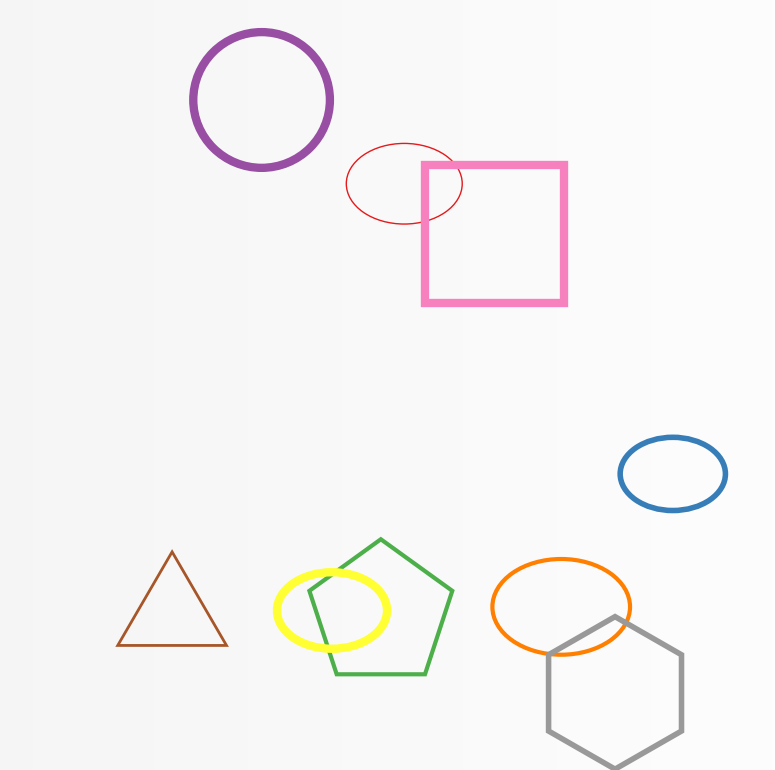[{"shape": "oval", "thickness": 0.5, "radius": 0.37, "center": [0.522, 0.761]}, {"shape": "oval", "thickness": 2, "radius": 0.34, "center": [0.868, 0.385]}, {"shape": "pentagon", "thickness": 1.5, "radius": 0.48, "center": [0.491, 0.203]}, {"shape": "circle", "thickness": 3, "radius": 0.44, "center": [0.338, 0.87]}, {"shape": "oval", "thickness": 1.5, "radius": 0.44, "center": [0.724, 0.212]}, {"shape": "oval", "thickness": 3, "radius": 0.35, "center": [0.428, 0.207]}, {"shape": "triangle", "thickness": 1, "radius": 0.41, "center": [0.222, 0.202]}, {"shape": "square", "thickness": 3, "radius": 0.45, "center": [0.638, 0.696]}, {"shape": "hexagon", "thickness": 2, "radius": 0.5, "center": [0.794, 0.1]}]